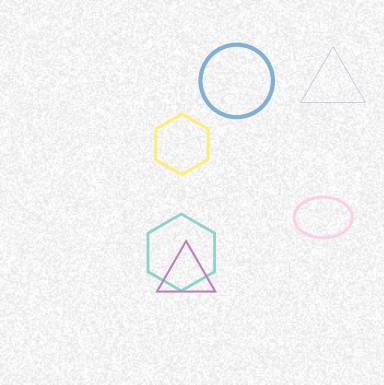[{"shape": "hexagon", "thickness": 2, "radius": 0.5, "center": [0.471, 0.344]}, {"shape": "triangle", "thickness": 0.5, "radius": 0.48, "center": [0.865, 0.782]}, {"shape": "circle", "thickness": 3, "radius": 0.47, "center": [0.615, 0.79]}, {"shape": "oval", "thickness": 2, "radius": 0.38, "center": [0.839, 0.435]}, {"shape": "triangle", "thickness": 1.5, "radius": 0.44, "center": [0.483, 0.286]}, {"shape": "hexagon", "thickness": 2, "radius": 0.39, "center": [0.473, 0.625]}]